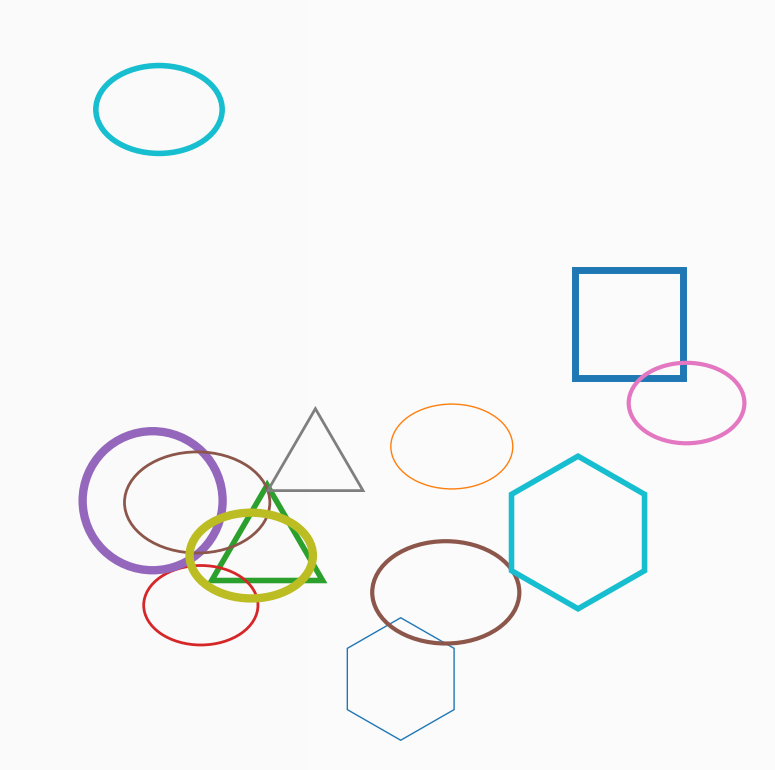[{"shape": "hexagon", "thickness": 0.5, "radius": 0.4, "center": [0.517, 0.118]}, {"shape": "square", "thickness": 2.5, "radius": 0.35, "center": [0.812, 0.579]}, {"shape": "oval", "thickness": 0.5, "radius": 0.39, "center": [0.583, 0.42]}, {"shape": "triangle", "thickness": 2, "radius": 0.41, "center": [0.345, 0.287]}, {"shape": "oval", "thickness": 1, "radius": 0.37, "center": [0.259, 0.214]}, {"shape": "circle", "thickness": 3, "radius": 0.45, "center": [0.197, 0.35]}, {"shape": "oval", "thickness": 1, "radius": 0.47, "center": [0.254, 0.347]}, {"shape": "oval", "thickness": 1.5, "radius": 0.47, "center": [0.575, 0.231]}, {"shape": "oval", "thickness": 1.5, "radius": 0.37, "center": [0.886, 0.477]}, {"shape": "triangle", "thickness": 1, "radius": 0.35, "center": [0.407, 0.398]}, {"shape": "oval", "thickness": 3, "radius": 0.4, "center": [0.324, 0.278]}, {"shape": "hexagon", "thickness": 2, "radius": 0.5, "center": [0.746, 0.308]}, {"shape": "oval", "thickness": 2, "radius": 0.41, "center": [0.205, 0.858]}]